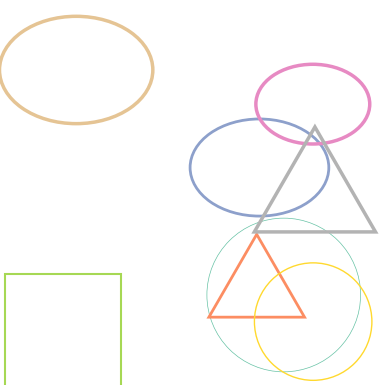[{"shape": "circle", "thickness": 0.5, "radius": 1.0, "center": [0.737, 0.234]}, {"shape": "triangle", "thickness": 2, "radius": 0.72, "center": [0.667, 0.248]}, {"shape": "oval", "thickness": 2, "radius": 0.9, "center": [0.674, 0.565]}, {"shape": "oval", "thickness": 2.5, "radius": 0.74, "center": [0.812, 0.73]}, {"shape": "square", "thickness": 1.5, "radius": 0.75, "center": [0.163, 0.139]}, {"shape": "circle", "thickness": 1, "radius": 0.76, "center": [0.813, 0.165]}, {"shape": "oval", "thickness": 2.5, "radius": 1.0, "center": [0.198, 0.818]}, {"shape": "triangle", "thickness": 2.5, "radius": 0.91, "center": [0.818, 0.488]}]